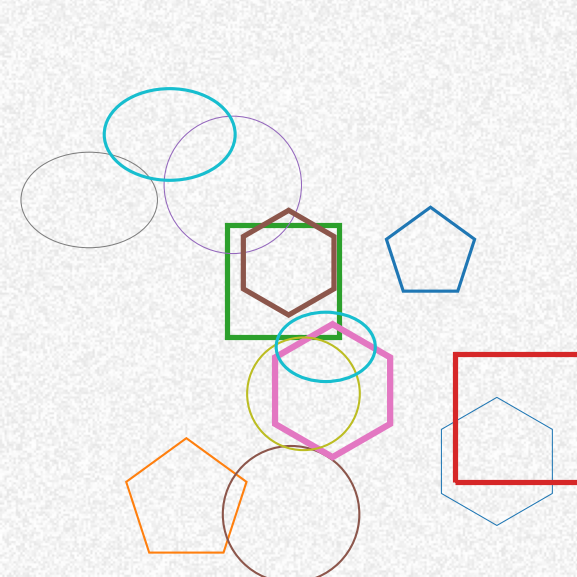[{"shape": "hexagon", "thickness": 0.5, "radius": 0.55, "center": [0.86, 0.2]}, {"shape": "pentagon", "thickness": 1.5, "radius": 0.4, "center": [0.745, 0.56]}, {"shape": "pentagon", "thickness": 1, "radius": 0.55, "center": [0.323, 0.131]}, {"shape": "square", "thickness": 2.5, "radius": 0.48, "center": [0.491, 0.512]}, {"shape": "square", "thickness": 2.5, "radius": 0.56, "center": [0.9, 0.275]}, {"shape": "circle", "thickness": 0.5, "radius": 0.59, "center": [0.403, 0.679]}, {"shape": "hexagon", "thickness": 2.5, "radius": 0.45, "center": [0.5, 0.544]}, {"shape": "circle", "thickness": 1, "radius": 0.59, "center": [0.504, 0.109]}, {"shape": "hexagon", "thickness": 3, "radius": 0.58, "center": [0.576, 0.323]}, {"shape": "oval", "thickness": 0.5, "radius": 0.59, "center": [0.154, 0.653]}, {"shape": "circle", "thickness": 1, "radius": 0.49, "center": [0.525, 0.317]}, {"shape": "oval", "thickness": 1.5, "radius": 0.57, "center": [0.294, 0.766]}, {"shape": "oval", "thickness": 1.5, "radius": 0.43, "center": [0.564, 0.398]}]